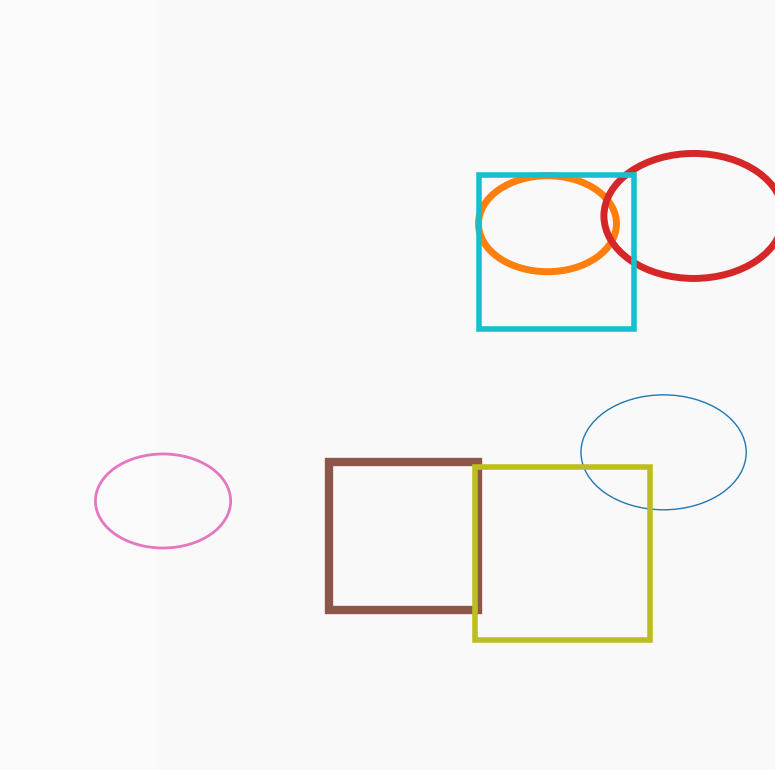[{"shape": "oval", "thickness": 0.5, "radius": 0.53, "center": [0.856, 0.413]}, {"shape": "oval", "thickness": 2.5, "radius": 0.45, "center": [0.706, 0.709]}, {"shape": "oval", "thickness": 2.5, "radius": 0.58, "center": [0.895, 0.72]}, {"shape": "square", "thickness": 3, "radius": 0.48, "center": [0.521, 0.304]}, {"shape": "oval", "thickness": 1, "radius": 0.44, "center": [0.21, 0.349]}, {"shape": "square", "thickness": 2, "radius": 0.56, "center": [0.726, 0.281]}, {"shape": "square", "thickness": 2, "radius": 0.5, "center": [0.719, 0.672]}]